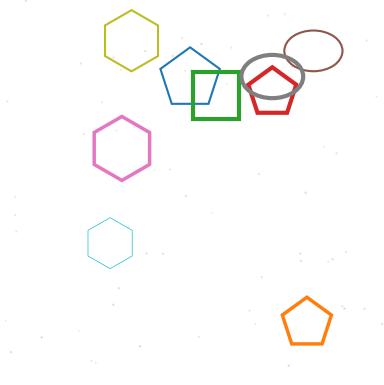[{"shape": "pentagon", "thickness": 1.5, "radius": 0.41, "center": [0.494, 0.796]}, {"shape": "pentagon", "thickness": 2.5, "radius": 0.34, "center": [0.797, 0.161]}, {"shape": "square", "thickness": 3, "radius": 0.3, "center": [0.561, 0.753]}, {"shape": "pentagon", "thickness": 3, "radius": 0.33, "center": [0.707, 0.76]}, {"shape": "oval", "thickness": 1.5, "radius": 0.38, "center": [0.814, 0.868]}, {"shape": "hexagon", "thickness": 2.5, "radius": 0.42, "center": [0.317, 0.614]}, {"shape": "oval", "thickness": 3, "radius": 0.4, "center": [0.707, 0.801]}, {"shape": "hexagon", "thickness": 1.5, "radius": 0.4, "center": [0.342, 0.894]}, {"shape": "hexagon", "thickness": 0.5, "radius": 0.33, "center": [0.286, 0.368]}]